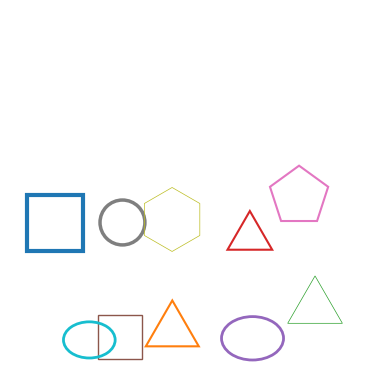[{"shape": "square", "thickness": 3, "radius": 0.36, "center": [0.143, 0.42]}, {"shape": "triangle", "thickness": 1.5, "radius": 0.4, "center": [0.448, 0.14]}, {"shape": "triangle", "thickness": 0.5, "radius": 0.41, "center": [0.818, 0.201]}, {"shape": "triangle", "thickness": 1.5, "radius": 0.33, "center": [0.649, 0.385]}, {"shape": "oval", "thickness": 2, "radius": 0.4, "center": [0.656, 0.121]}, {"shape": "square", "thickness": 1, "radius": 0.29, "center": [0.312, 0.125]}, {"shape": "pentagon", "thickness": 1.5, "radius": 0.4, "center": [0.777, 0.49]}, {"shape": "circle", "thickness": 2.5, "radius": 0.29, "center": [0.318, 0.422]}, {"shape": "hexagon", "thickness": 0.5, "radius": 0.42, "center": [0.447, 0.43]}, {"shape": "oval", "thickness": 2, "radius": 0.34, "center": [0.232, 0.117]}]